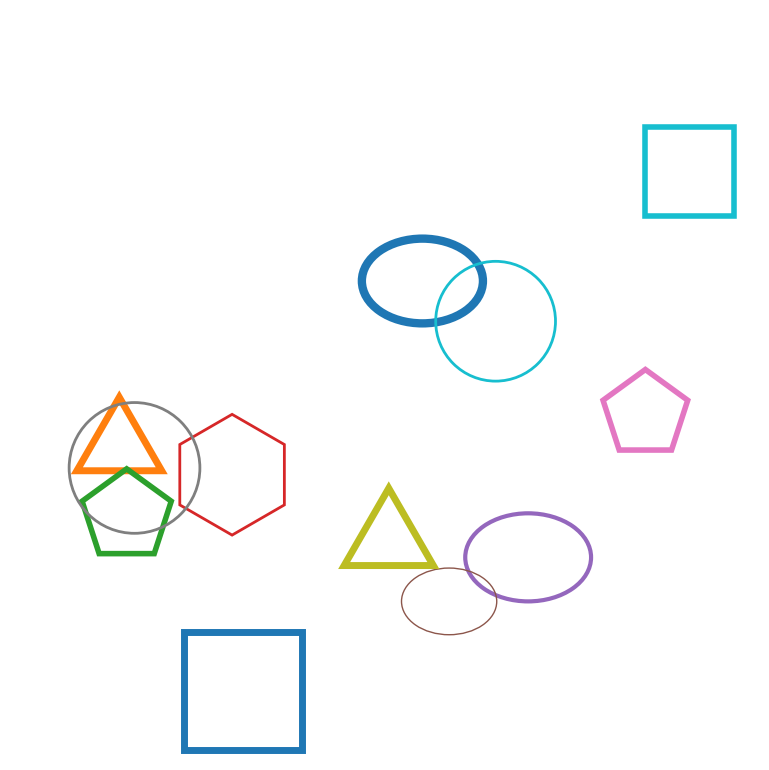[{"shape": "oval", "thickness": 3, "radius": 0.39, "center": [0.549, 0.635]}, {"shape": "square", "thickness": 2.5, "radius": 0.38, "center": [0.315, 0.103]}, {"shape": "triangle", "thickness": 2.5, "radius": 0.32, "center": [0.155, 0.42]}, {"shape": "pentagon", "thickness": 2, "radius": 0.3, "center": [0.165, 0.33]}, {"shape": "hexagon", "thickness": 1, "radius": 0.39, "center": [0.301, 0.383]}, {"shape": "oval", "thickness": 1.5, "radius": 0.41, "center": [0.686, 0.276]}, {"shape": "oval", "thickness": 0.5, "radius": 0.31, "center": [0.583, 0.219]}, {"shape": "pentagon", "thickness": 2, "radius": 0.29, "center": [0.838, 0.462]}, {"shape": "circle", "thickness": 1, "radius": 0.42, "center": [0.175, 0.392]}, {"shape": "triangle", "thickness": 2.5, "radius": 0.33, "center": [0.505, 0.299]}, {"shape": "circle", "thickness": 1, "radius": 0.39, "center": [0.644, 0.583]}, {"shape": "square", "thickness": 2, "radius": 0.29, "center": [0.896, 0.777]}]